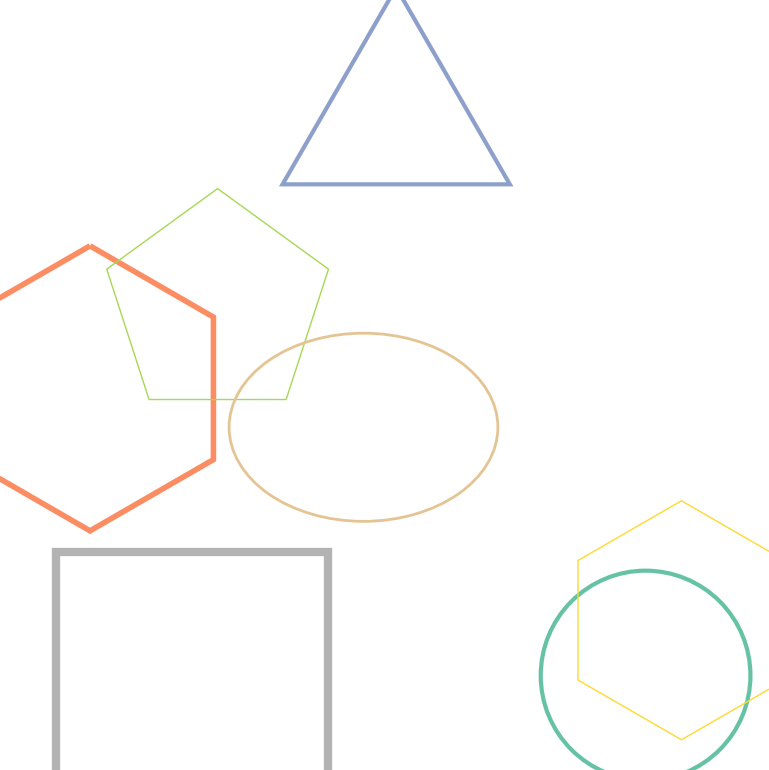[{"shape": "circle", "thickness": 1.5, "radius": 0.68, "center": [0.838, 0.123]}, {"shape": "hexagon", "thickness": 2, "radius": 0.93, "center": [0.117, 0.496]}, {"shape": "triangle", "thickness": 1.5, "radius": 0.85, "center": [0.515, 0.846]}, {"shape": "pentagon", "thickness": 0.5, "radius": 0.76, "center": [0.283, 0.604]}, {"shape": "hexagon", "thickness": 0.5, "radius": 0.78, "center": [0.885, 0.194]}, {"shape": "oval", "thickness": 1, "radius": 0.87, "center": [0.472, 0.445]}, {"shape": "square", "thickness": 3, "radius": 0.88, "center": [0.249, 0.106]}]